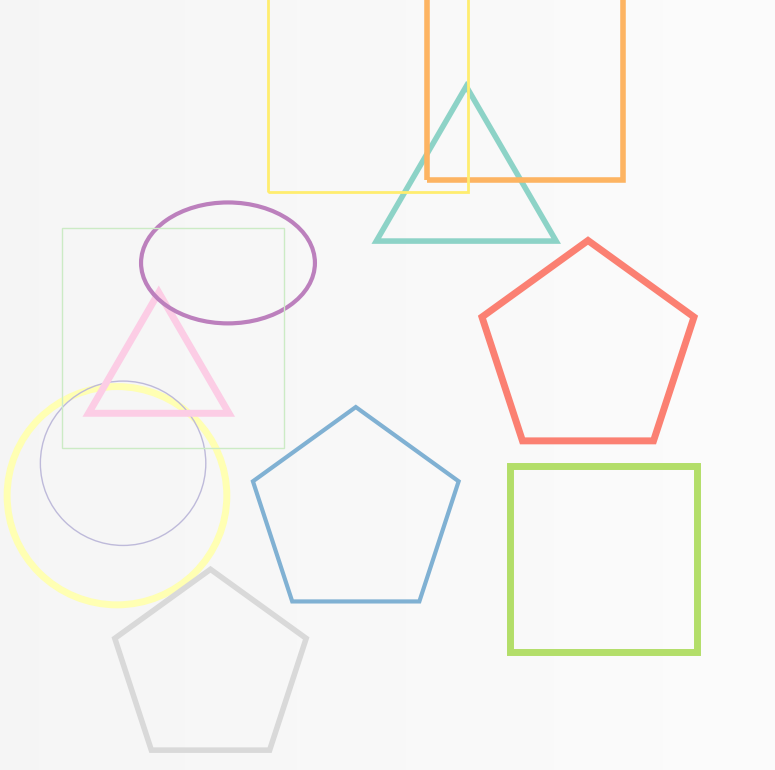[{"shape": "triangle", "thickness": 2, "radius": 0.67, "center": [0.602, 0.754]}, {"shape": "circle", "thickness": 2.5, "radius": 0.71, "center": [0.151, 0.356]}, {"shape": "circle", "thickness": 0.5, "radius": 0.53, "center": [0.159, 0.398]}, {"shape": "pentagon", "thickness": 2.5, "radius": 0.72, "center": [0.759, 0.544]}, {"shape": "pentagon", "thickness": 1.5, "radius": 0.7, "center": [0.459, 0.332]}, {"shape": "square", "thickness": 2, "radius": 0.63, "center": [0.677, 0.893]}, {"shape": "square", "thickness": 2.5, "radius": 0.6, "center": [0.779, 0.274]}, {"shape": "triangle", "thickness": 2.5, "radius": 0.52, "center": [0.205, 0.516]}, {"shape": "pentagon", "thickness": 2, "radius": 0.65, "center": [0.272, 0.131]}, {"shape": "oval", "thickness": 1.5, "radius": 0.56, "center": [0.294, 0.659]}, {"shape": "square", "thickness": 0.5, "radius": 0.72, "center": [0.223, 0.561]}, {"shape": "square", "thickness": 1, "radius": 0.65, "center": [0.474, 0.88]}]